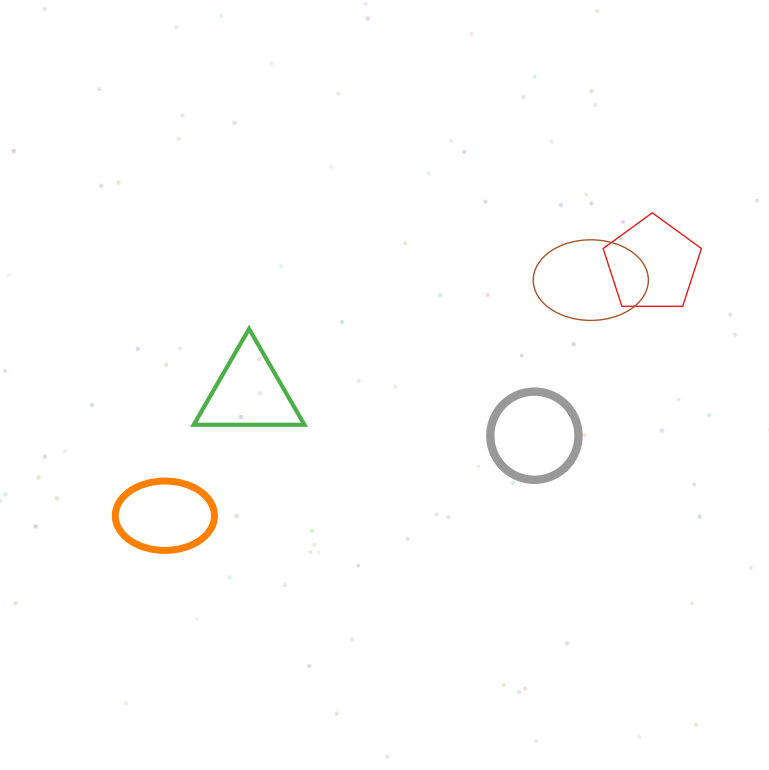[{"shape": "pentagon", "thickness": 0.5, "radius": 0.34, "center": [0.847, 0.656]}, {"shape": "triangle", "thickness": 1.5, "radius": 0.42, "center": [0.323, 0.49]}, {"shape": "oval", "thickness": 2.5, "radius": 0.32, "center": [0.214, 0.33]}, {"shape": "oval", "thickness": 0.5, "radius": 0.37, "center": [0.767, 0.636]}, {"shape": "circle", "thickness": 3, "radius": 0.29, "center": [0.694, 0.434]}]